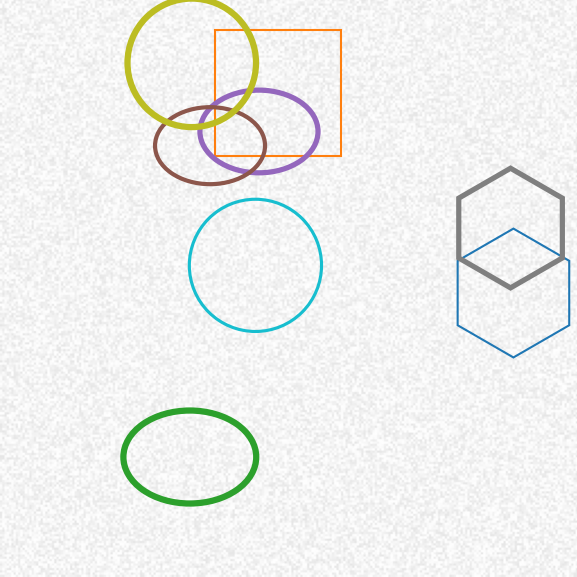[{"shape": "hexagon", "thickness": 1, "radius": 0.56, "center": [0.889, 0.492]}, {"shape": "square", "thickness": 1, "radius": 0.54, "center": [0.481, 0.838]}, {"shape": "oval", "thickness": 3, "radius": 0.58, "center": [0.329, 0.208]}, {"shape": "oval", "thickness": 2.5, "radius": 0.51, "center": [0.448, 0.771]}, {"shape": "oval", "thickness": 2, "radius": 0.48, "center": [0.364, 0.747]}, {"shape": "hexagon", "thickness": 2.5, "radius": 0.52, "center": [0.884, 0.604]}, {"shape": "circle", "thickness": 3, "radius": 0.56, "center": [0.332, 0.89]}, {"shape": "circle", "thickness": 1.5, "radius": 0.57, "center": [0.442, 0.54]}]